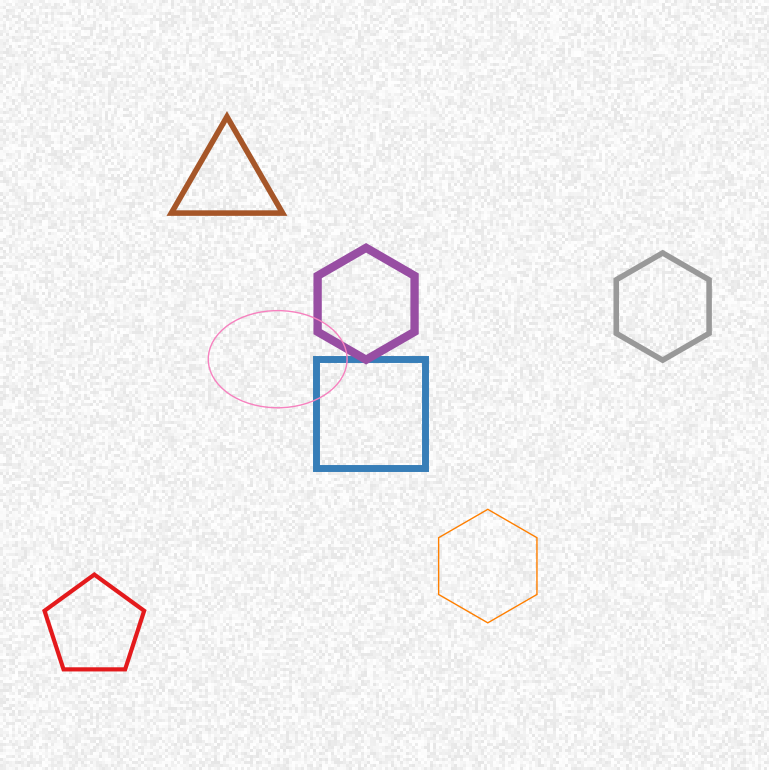[{"shape": "pentagon", "thickness": 1.5, "radius": 0.34, "center": [0.123, 0.186]}, {"shape": "square", "thickness": 2.5, "radius": 0.35, "center": [0.481, 0.463]}, {"shape": "hexagon", "thickness": 3, "radius": 0.36, "center": [0.475, 0.605]}, {"shape": "hexagon", "thickness": 0.5, "radius": 0.37, "center": [0.633, 0.265]}, {"shape": "triangle", "thickness": 2, "radius": 0.42, "center": [0.295, 0.765]}, {"shape": "oval", "thickness": 0.5, "radius": 0.45, "center": [0.361, 0.534]}, {"shape": "hexagon", "thickness": 2, "radius": 0.35, "center": [0.861, 0.602]}]